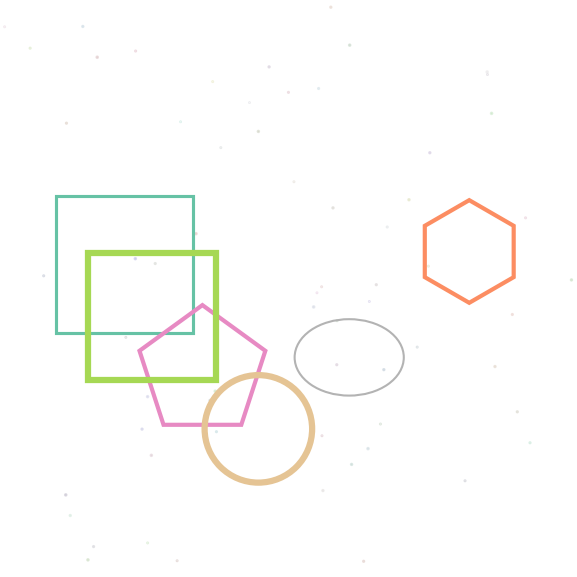[{"shape": "square", "thickness": 1.5, "radius": 0.59, "center": [0.216, 0.542]}, {"shape": "hexagon", "thickness": 2, "radius": 0.44, "center": [0.813, 0.564]}, {"shape": "pentagon", "thickness": 2, "radius": 0.57, "center": [0.35, 0.356]}, {"shape": "square", "thickness": 3, "radius": 0.55, "center": [0.263, 0.451]}, {"shape": "circle", "thickness": 3, "radius": 0.47, "center": [0.447, 0.257]}, {"shape": "oval", "thickness": 1, "radius": 0.47, "center": [0.605, 0.38]}]